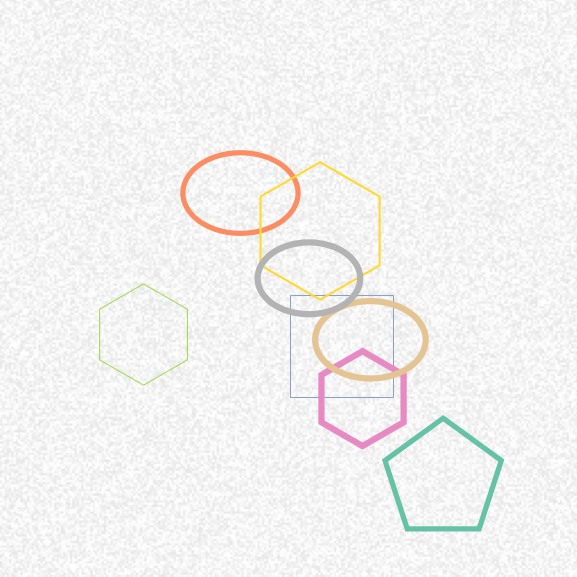[{"shape": "pentagon", "thickness": 2.5, "radius": 0.53, "center": [0.767, 0.169]}, {"shape": "oval", "thickness": 2.5, "radius": 0.5, "center": [0.416, 0.665]}, {"shape": "square", "thickness": 0.5, "radius": 0.44, "center": [0.591, 0.399]}, {"shape": "hexagon", "thickness": 3, "radius": 0.41, "center": [0.628, 0.309]}, {"shape": "hexagon", "thickness": 0.5, "radius": 0.44, "center": [0.249, 0.42]}, {"shape": "hexagon", "thickness": 1, "radius": 0.6, "center": [0.554, 0.599]}, {"shape": "oval", "thickness": 3, "radius": 0.48, "center": [0.641, 0.411]}, {"shape": "oval", "thickness": 3, "radius": 0.44, "center": [0.535, 0.517]}]